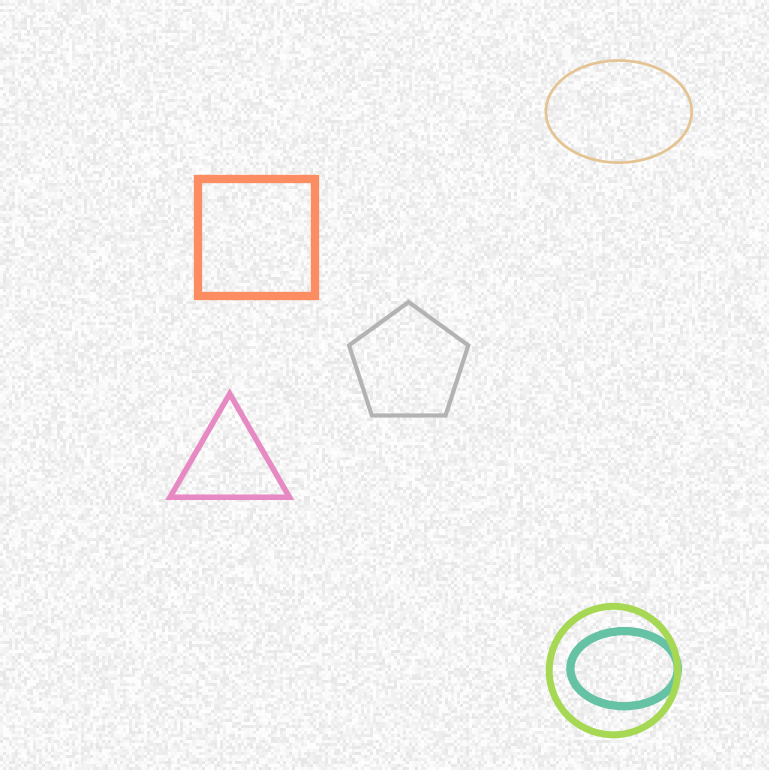[{"shape": "oval", "thickness": 3, "radius": 0.35, "center": [0.81, 0.132]}, {"shape": "square", "thickness": 3, "radius": 0.38, "center": [0.333, 0.691]}, {"shape": "triangle", "thickness": 2, "radius": 0.45, "center": [0.298, 0.399]}, {"shape": "circle", "thickness": 2.5, "radius": 0.42, "center": [0.797, 0.129]}, {"shape": "oval", "thickness": 1, "radius": 0.47, "center": [0.804, 0.855]}, {"shape": "pentagon", "thickness": 1.5, "radius": 0.41, "center": [0.531, 0.526]}]